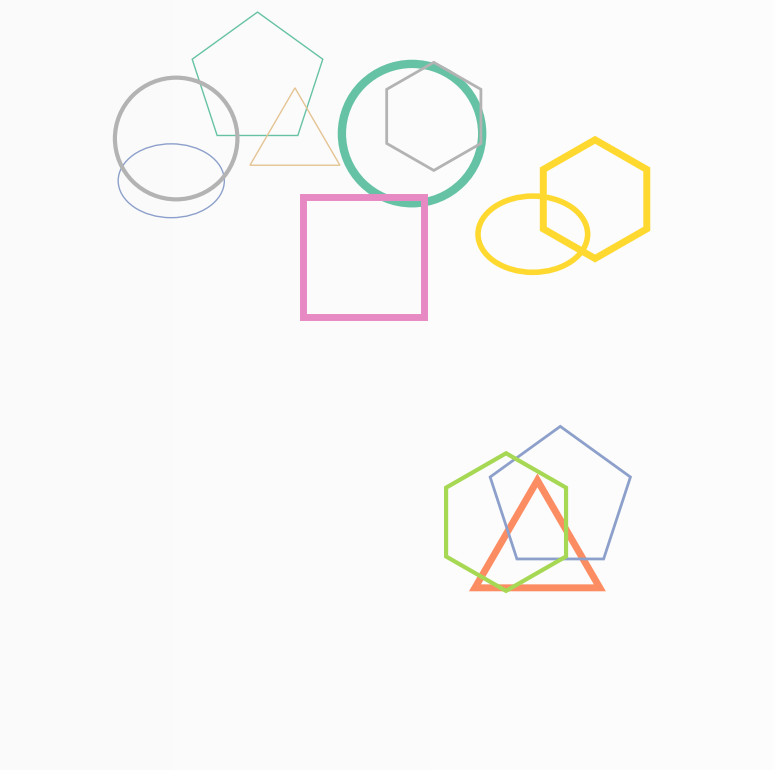[{"shape": "pentagon", "thickness": 0.5, "radius": 0.44, "center": [0.332, 0.896]}, {"shape": "circle", "thickness": 3, "radius": 0.45, "center": [0.532, 0.827]}, {"shape": "triangle", "thickness": 2.5, "radius": 0.47, "center": [0.693, 0.283]}, {"shape": "pentagon", "thickness": 1, "radius": 0.48, "center": [0.723, 0.351]}, {"shape": "oval", "thickness": 0.5, "radius": 0.34, "center": [0.221, 0.765]}, {"shape": "square", "thickness": 2.5, "radius": 0.39, "center": [0.469, 0.666]}, {"shape": "hexagon", "thickness": 1.5, "radius": 0.45, "center": [0.653, 0.322]}, {"shape": "oval", "thickness": 2, "radius": 0.35, "center": [0.688, 0.696]}, {"shape": "hexagon", "thickness": 2.5, "radius": 0.39, "center": [0.768, 0.741]}, {"shape": "triangle", "thickness": 0.5, "radius": 0.34, "center": [0.381, 0.819]}, {"shape": "hexagon", "thickness": 1, "radius": 0.35, "center": [0.56, 0.849]}, {"shape": "circle", "thickness": 1.5, "radius": 0.4, "center": [0.227, 0.82]}]